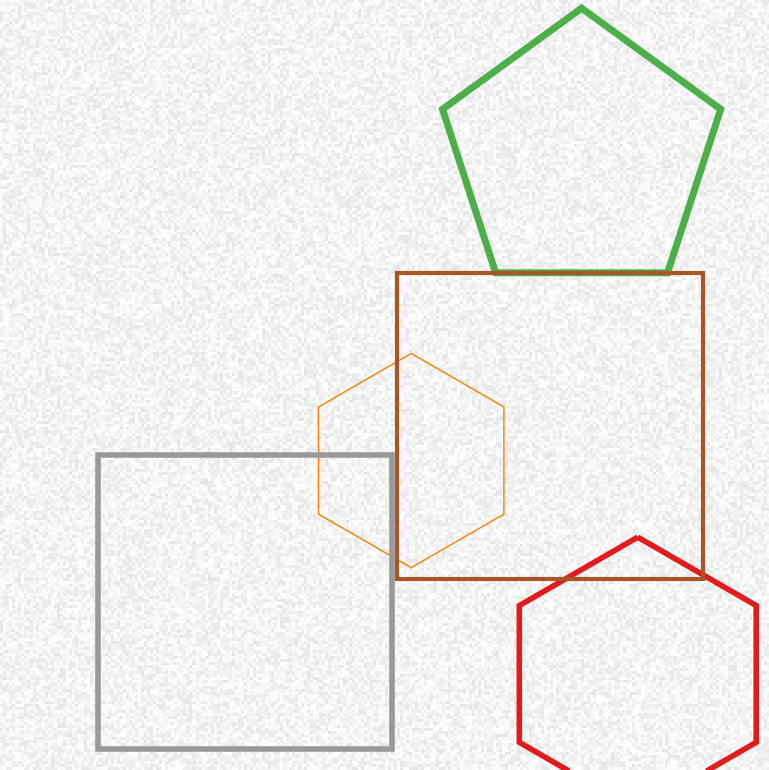[{"shape": "hexagon", "thickness": 2, "radius": 0.89, "center": [0.828, 0.125]}, {"shape": "pentagon", "thickness": 2.5, "radius": 0.95, "center": [0.755, 0.799]}, {"shape": "hexagon", "thickness": 0.5, "radius": 0.7, "center": [0.534, 0.402]}, {"shape": "square", "thickness": 1.5, "radius": 0.99, "center": [0.715, 0.446]}, {"shape": "square", "thickness": 2, "radius": 0.96, "center": [0.318, 0.218]}]